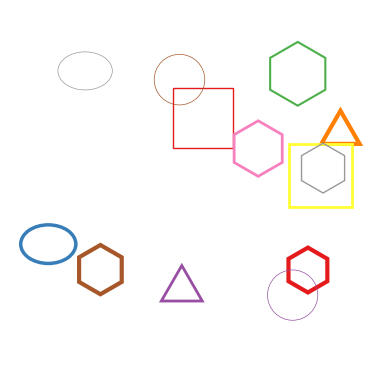[{"shape": "square", "thickness": 1, "radius": 0.39, "center": [0.528, 0.695]}, {"shape": "hexagon", "thickness": 3, "radius": 0.29, "center": [0.8, 0.299]}, {"shape": "oval", "thickness": 2.5, "radius": 0.36, "center": [0.125, 0.366]}, {"shape": "hexagon", "thickness": 1.5, "radius": 0.41, "center": [0.773, 0.808]}, {"shape": "triangle", "thickness": 2, "radius": 0.31, "center": [0.472, 0.249]}, {"shape": "circle", "thickness": 0.5, "radius": 0.33, "center": [0.76, 0.233]}, {"shape": "triangle", "thickness": 3, "radius": 0.29, "center": [0.884, 0.655]}, {"shape": "square", "thickness": 2, "radius": 0.41, "center": [0.832, 0.545]}, {"shape": "circle", "thickness": 0.5, "radius": 0.33, "center": [0.466, 0.793]}, {"shape": "hexagon", "thickness": 3, "radius": 0.32, "center": [0.261, 0.3]}, {"shape": "hexagon", "thickness": 2, "radius": 0.36, "center": [0.671, 0.614]}, {"shape": "oval", "thickness": 0.5, "radius": 0.35, "center": [0.221, 0.816]}, {"shape": "hexagon", "thickness": 1, "radius": 0.32, "center": [0.839, 0.563]}]